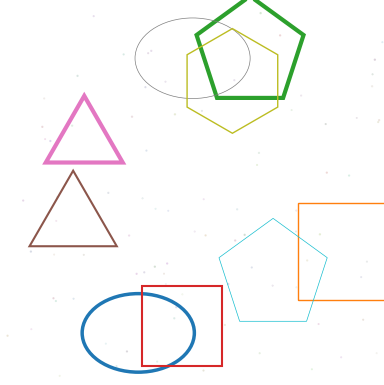[{"shape": "oval", "thickness": 2.5, "radius": 0.73, "center": [0.359, 0.135]}, {"shape": "square", "thickness": 1, "radius": 0.63, "center": [0.899, 0.348]}, {"shape": "pentagon", "thickness": 3, "radius": 0.73, "center": [0.649, 0.864]}, {"shape": "square", "thickness": 1.5, "radius": 0.52, "center": [0.473, 0.154]}, {"shape": "triangle", "thickness": 1.5, "radius": 0.65, "center": [0.19, 0.426]}, {"shape": "triangle", "thickness": 3, "radius": 0.58, "center": [0.219, 0.636]}, {"shape": "oval", "thickness": 0.5, "radius": 0.75, "center": [0.5, 0.849]}, {"shape": "hexagon", "thickness": 1, "radius": 0.68, "center": [0.604, 0.79]}, {"shape": "pentagon", "thickness": 0.5, "radius": 0.74, "center": [0.709, 0.285]}]